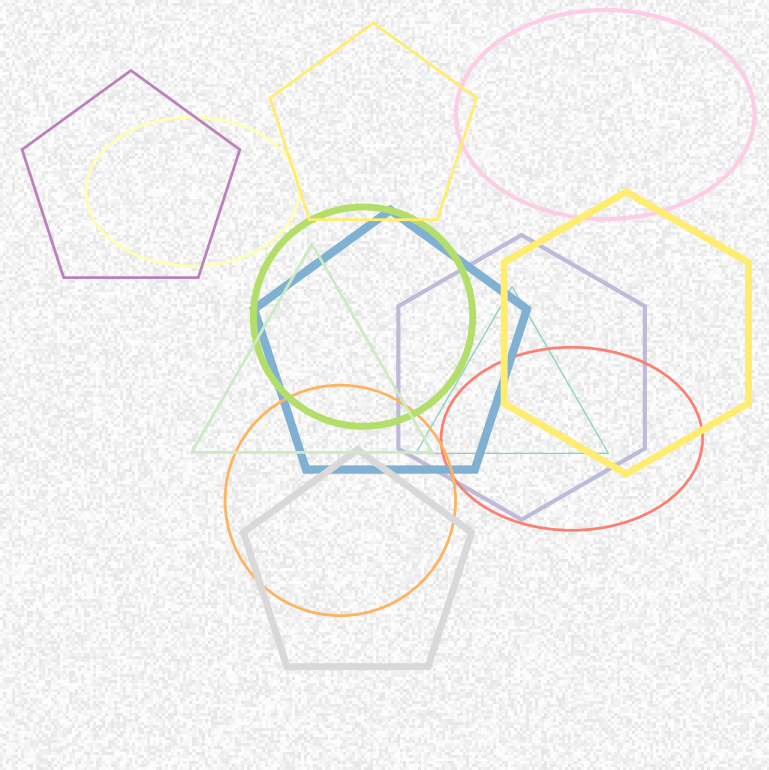[{"shape": "triangle", "thickness": 0.5, "radius": 0.72, "center": [0.665, 0.483]}, {"shape": "oval", "thickness": 1, "radius": 0.69, "center": [0.25, 0.751]}, {"shape": "hexagon", "thickness": 1.5, "radius": 0.92, "center": [0.677, 0.51]}, {"shape": "oval", "thickness": 1, "radius": 0.85, "center": [0.743, 0.43]}, {"shape": "pentagon", "thickness": 3, "radius": 0.93, "center": [0.507, 0.541]}, {"shape": "circle", "thickness": 1, "radius": 0.75, "center": [0.442, 0.35]}, {"shape": "circle", "thickness": 2.5, "radius": 0.71, "center": [0.471, 0.589]}, {"shape": "oval", "thickness": 1.5, "radius": 0.97, "center": [0.786, 0.851]}, {"shape": "pentagon", "thickness": 2.5, "radius": 0.78, "center": [0.464, 0.26]}, {"shape": "pentagon", "thickness": 1, "radius": 0.74, "center": [0.17, 0.76]}, {"shape": "triangle", "thickness": 1, "radius": 0.9, "center": [0.405, 0.503]}, {"shape": "hexagon", "thickness": 2.5, "radius": 0.92, "center": [0.813, 0.568]}, {"shape": "pentagon", "thickness": 1, "radius": 0.71, "center": [0.485, 0.829]}]